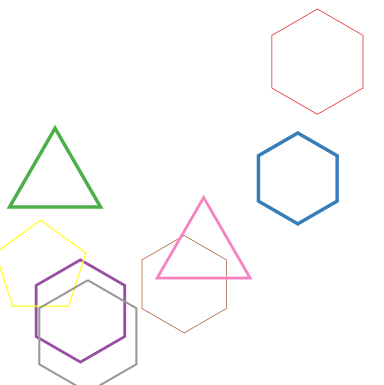[{"shape": "hexagon", "thickness": 0.5, "radius": 0.68, "center": [0.825, 0.84]}, {"shape": "hexagon", "thickness": 2.5, "radius": 0.59, "center": [0.773, 0.537]}, {"shape": "triangle", "thickness": 2.5, "radius": 0.68, "center": [0.143, 0.531]}, {"shape": "hexagon", "thickness": 2, "radius": 0.66, "center": [0.209, 0.192]}, {"shape": "pentagon", "thickness": 1, "radius": 0.62, "center": [0.106, 0.305]}, {"shape": "hexagon", "thickness": 0.5, "radius": 0.63, "center": [0.478, 0.262]}, {"shape": "triangle", "thickness": 2, "radius": 0.7, "center": [0.529, 0.348]}, {"shape": "hexagon", "thickness": 1.5, "radius": 0.73, "center": [0.228, 0.127]}]